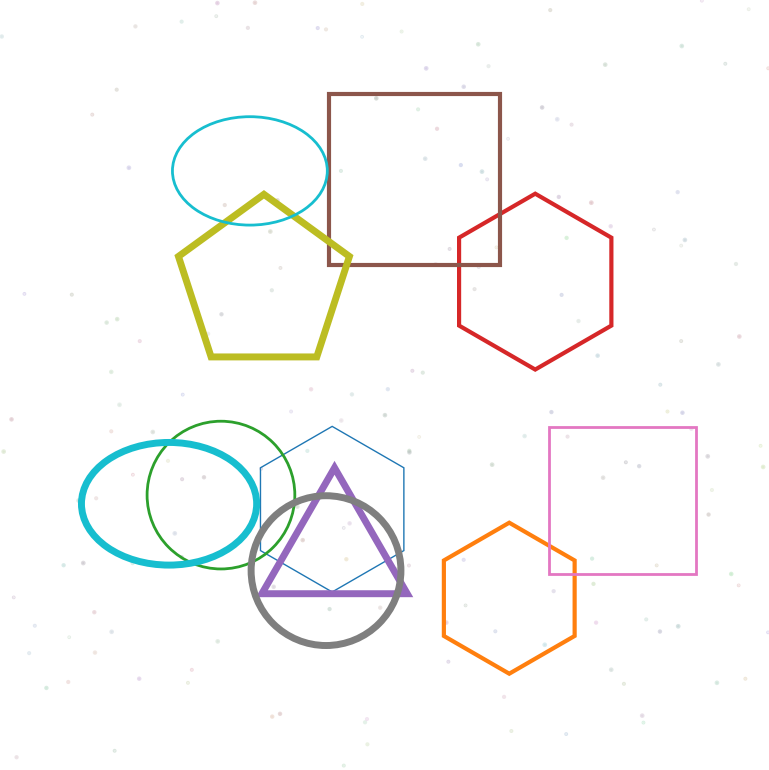[{"shape": "hexagon", "thickness": 0.5, "radius": 0.54, "center": [0.431, 0.339]}, {"shape": "hexagon", "thickness": 1.5, "radius": 0.49, "center": [0.661, 0.223]}, {"shape": "circle", "thickness": 1, "radius": 0.48, "center": [0.287, 0.357]}, {"shape": "hexagon", "thickness": 1.5, "radius": 0.57, "center": [0.695, 0.634]}, {"shape": "triangle", "thickness": 2.5, "radius": 0.55, "center": [0.434, 0.283]}, {"shape": "square", "thickness": 1.5, "radius": 0.56, "center": [0.538, 0.767]}, {"shape": "square", "thickness": 1, "radius": 0.48, "center": [0.809, 0.35]}, {"shape": "circle", "thickness": 2.5, "radius": 0.49, "center": [0.423, 0.259]}, {"shape": "pentagon", "thickness": 2.5, "radius": 0.58, "center": [0.343, 0.631]}, {"shape": "oval", "thickness": 1, "radius": 0.5, "center": [0.325, 0.778]}, {"shape": "oval", "thickness": 2.5, "radius": 0.57, "center": [0.22, 0.346]}]